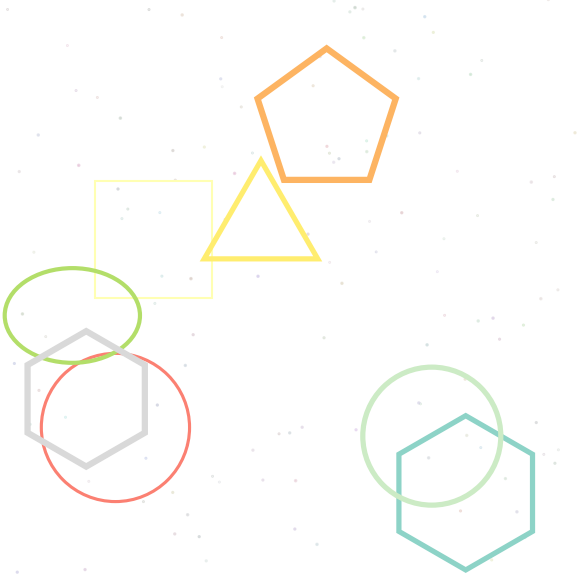[{"shape": "hexagon", "thickness": 2.5, "radius": 0.67, "center": [0.806, 0.146]}, {"shape": "square", "thickness": 1, "radius": 0.51, "center": [0.266, 0.585]}, {"shape": "circle", "thickness": 1.5, "radius": 0.64, "center": [0.2, 0.259]}, {"shape": "pentagon", "thickness": 3, "radius": 0.63, "center": [0.566, 0.789]}, {"shape": "oval", "thickness": 2, "radius": 0.59, "center": [0.125, 0.453]}, {"shape": "hexagon", "thickness": 3, "radius": 0.59, "center": [0.149, 0.308]}, {"shape": "circle", "thickness": 2.5, "radius": 0.6, "center": [0.748, 0.244]}, {"shape": "triangle", "thickness": 2.5, "radius": 0.57, "center": [0.452, 0.608]}]